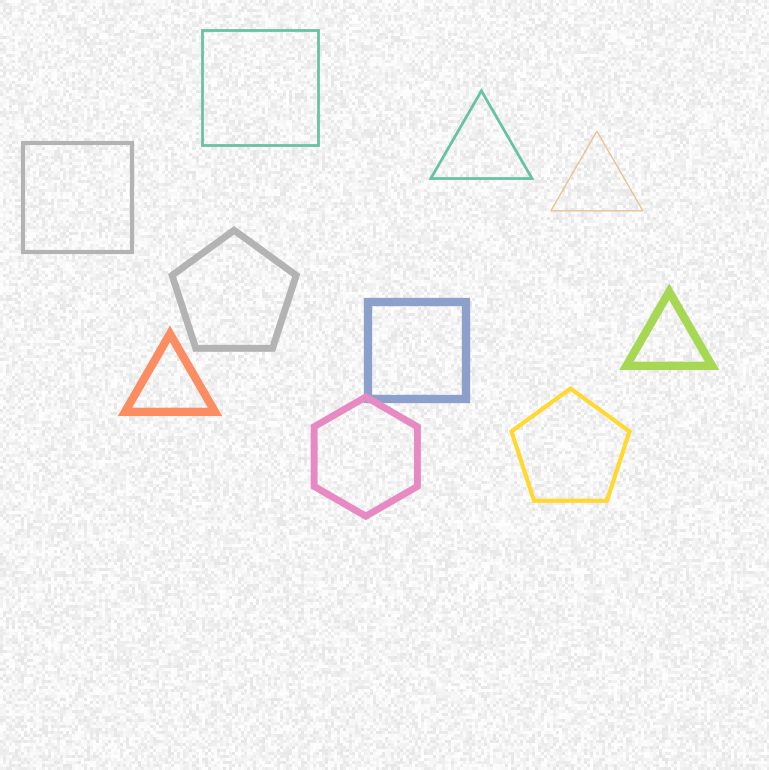[{"shape": "triangle", "thickness": 1, "radius": 0.38, "center": [0.625, 0.806]}, {"shape": "square", "thickness": 1, "radius": 0.38, "center": [0.338, 0.886]}, {"shape": "triangle", "thickness": 3, "radius": 0.34, "center": [0.221, 0.499]}, {"shape": "square", "thickness": 3, "radius": 0.32, "center": [0.542, 0.545]}, {"shape": "hexagon", "thickness": 2.5, "radius": 0.39, "center": [0.475, 0.407]}, {"shape": "triangle", "thickness": 3, "radius": 0.32, "center": [0.869, 0.557]}, {"shape": "pentagon", "thickness": 1.5, "radius": 0.4, "center": [0.741, 0.415]}, {"shape": "triangle", "thickness": 0.5, "radius": 0.34, "center": [0.775, 0.761]}, {"shape": "square", "thickness": 1.5, "radius": 0.35, "center": [0.101, 0.743]}, {"shape": "pentagon", "thickness": 2.5, "radius": 0.42, "center": [0.304, 0.616]}]